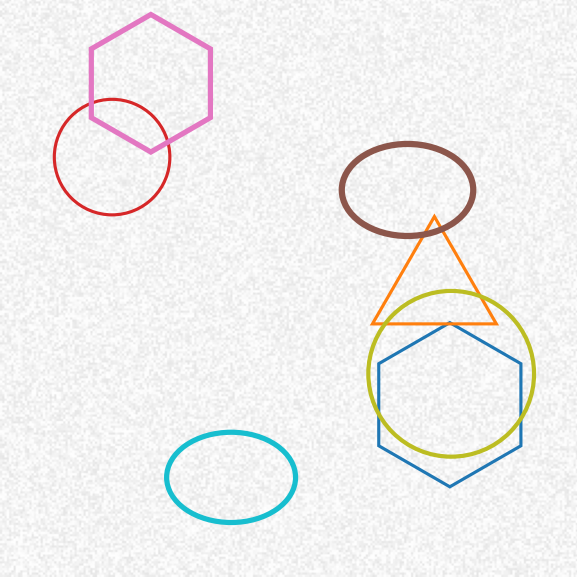[{"shape": "hexagon", "thickness": 1.5, "radius": 0.71, "center": [0.779, 0.298]}, {"shape": "triangle", "thickness": 1.5, "radius": 0.62, "center": [0.752, 0.5]}, {"shape": "circle", "thickness": 1.5, "radius": 0.5, "center": [0.194, 0.727]}, {"shape": "oval", "thickness": 3, "radius": 0.57, "center": [0.706, 0.67]}, {"shape": "hexagon", "thickness": 2.5, "radius": 0.6, "center": [0.261, 0.855]}, {"shape": "circle", "thickness": 2, "radius": 0.72, "center": [0.781, 0.352]}, {"shape": "oval", "thickness": 2.5, "radius": 0.56, "center": [0.4, 0.172]}]